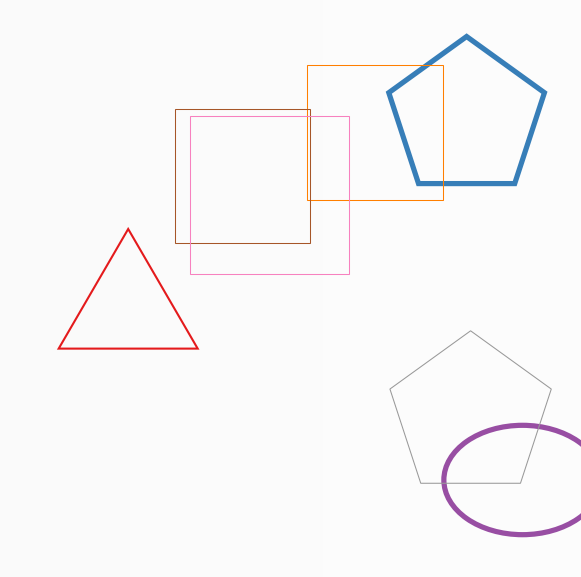[{"shape": "triangle", "thickness": 1, "radius": 0.69, "center": [0.221, 0.465]}, {"shape": "pentagon", "thickness": 2.5, "radius": 0.7, "center": [0.803, 0.795]}, {"shape": "oval", "thickness": 2.5, "radius": 0.68, "center": [0.899, 0.168]}, {"shape": "square", "thickness": 0.5, "radius": 0.59, "center": [0.645, 0.77]}, {"shape": "square", "thickness": 0.5, "radius": 0.58, "center": [0.417, 0.694]}, {"shape": "square", "thickness": 0.5, "radius": 0.68, "center": [0.464, 0.662]}, {"shape": "pentagon", "thickness": 0.5, "radius": 0.73, "center": [0.81, 0.28]}]